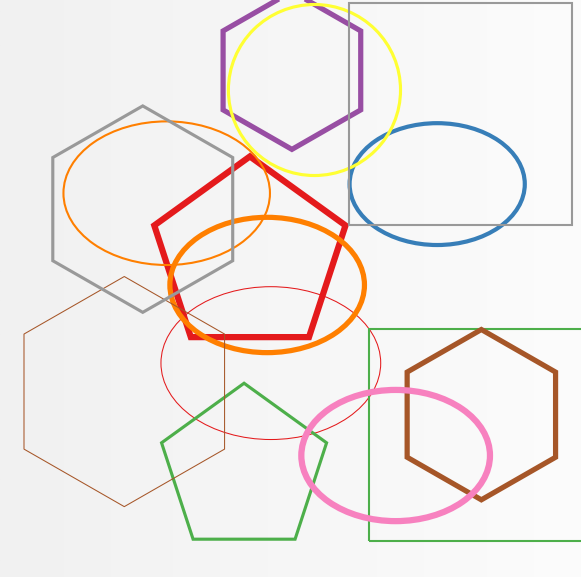[{"shape": "pentagon", "thickness": 3, "radius": 0.86, "center": [0.43, 0.555]}, {"shape": "oval", "thickness": 0.5, "radius": 0.95, "center": [0.466, 0.37]}, {"shape": "oval", "thickness": 2, "radius": 0.75, "center": [0.752, 0.68]}, {"shape": "square", "thickness": 1, "radius": 0.92, "center": [0.819, 0.247]}, {"shape": "pentagon", "thickness": 1.5, "radius": 0.75, "center": [0.42, 0.186]}, {"shape": "hexagon", "thickness": 2.5, "radius": 0.68, "center": [0.502, 0.877]}, {"shape": "oval", "thickness": 1, "radius": 0.89, "center": [0.287, 0.665]}, {"shape": "oval", "thickness": 2.5, "radius": 0.84, "center": [0.46, 0.506]}, {"shape": "circle", "thickness": 1.5, "radius": 0.74, "center": [0.541, 0.843]}, {"shape": "hexagon", "thickness": 0.5, "radius": 1.0, "center": [0.214, 0.321]}, {"shape": "hexagon", "thickness": 2.5, "radius": 0.74, "center": [0.828, 0.281]}, {"shape": "oval", "thickness": 3, "radius": 0.81, "center": [0.681, 0.21]}, {"shape": "hexagon", "thickness": 1.5, "radius": 0.89, "center": [0.246, 0.637]}, {"shape": "square", "thickness": 1, "radius": 0.96, "center": [0.792, 0.801]}]